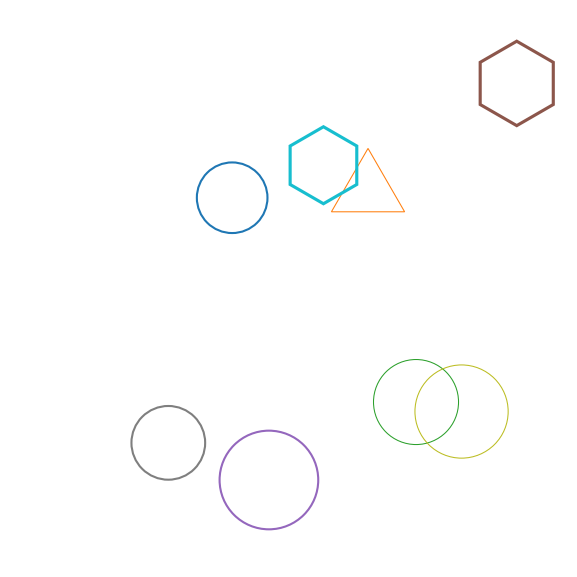[{"shape": "circle", "thickness": 1, "radius": 0.31, "center": [0.402, 0.657]}, {"shape": "triangle", "thickness": 0.5, "radius": 0.37, "center": [0.637, 0.669]}, {"shape": "circle", "thickness": 0.5, "radius": 0.37, "center": [0.72, 0.303]}, {"shape": "circle", "thickness": 1, "radius": 0.43, "center": [0.466, 0.168]}, {"shape": "hexagon", "thickness": 1.5, "radius": 0.37, "center": [0.895, 0.855]}, {"shape": "circle", "thickness": 1, "radius": 0.32, "center": [0.291, 0.232]}, {"shape": "circle", "thickness": 0.5, "radius": 0.4, "center": [0.799, 0.287]}, {"shape": "hexagon", "thickness": 1.5, "radius": 0.33, "center": [0.56, 0.713]}]